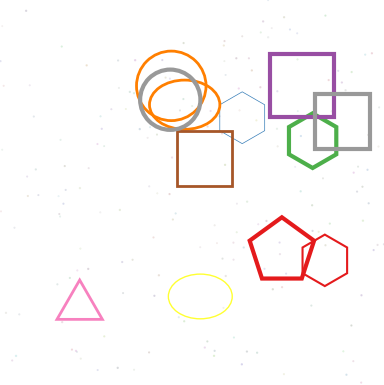[{"shape": "pentagon", "thickness": 3, "radius": 0.44, "center": [0.732, 0.348]}, {"shape": "hexagon", "thickness": 1.5, "radius": 0.33, "center": [0.844, 0.324]}, {"shape": "hexagon", "thickness": 0.5, "radius": 0.34, "center": [0.629, 0.694]}, {"shape": "hexagon", "thickness": 3, "radius": 0.35, "center": [0.812, 0.635]}, {"shape": "square", "thickness": 3, "radius": 0.41, "center": [0.785, 0.777]}, {"shape": "oval", "thickness": 2, "radius": 0.46, "center": [0.48, 0.728]}, {"shape": "circle", "thickness": 2, "radius": 0.45, "center": [0.445, 0.777]}, {"shape": "oval", "thickness": 1, "radius": 0.41, "center": [0.52, 0.23]}, {"shape": "square", "thickness": 2, "radius": 0.36, "center": [0.53, 0.588]}, {"shape": "triangle", "thickness": 2, "radius": 0.34, "center": [0.207, 0.205]}, {"shape": "circle", "thickness": 3, "radius": 0.39, "center": [0.442, 0.741]}, {"shape": "square", "thickness": 3, "radius": 0.36, "center": [0.889, 0.684]}]